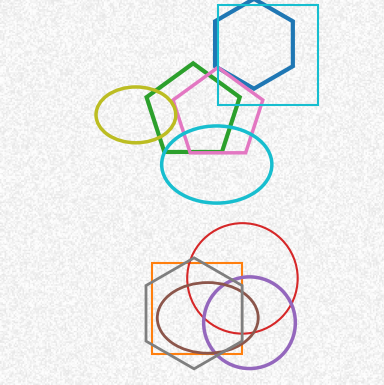[{"shape": "hexagon", "thickness": 3, "radius": 0.58, "center": [0.66, 0.886]}, {"shape": "square", "thickness": 1.5, "radius": 0.59, "center": [0.512, 0.199]}, {"shape": "pentagon", "thickness": 3, "radius": 0.64, "center": [0.502, 0.708]}, {"shape": "circle", "thickness": 1.5, "radius": 0.72, "center": [0.63, 0.277]}, {"shape": "circle", "thickness": 2.5, "radius": 0.6, "center": [0.648, 0.162]}, {"shape": "oval", "thickness": 2, "radius": 0.66, "center": [0.54, 0.174]}, {"shape": "pentagon", "thickness": 2.5, "radius": 0.61, "center": [0.566, 0.702]}, {"shape": "hexagon", "thickness": 2, "radius": 0.72, "center": [0.504, 0.186]}, {"shape": "oval", "thickness": 2.5, "radius": 0.52, "center": [0.353, 0.702]}, {"shape": "oval", "thickness": 2.5, "radius": 0.72, "center": [0.563, 0.573]}, {"shape": "square", "thickness": 1.5, "radius": 0.65, "center": [0.696, 0.858]}]